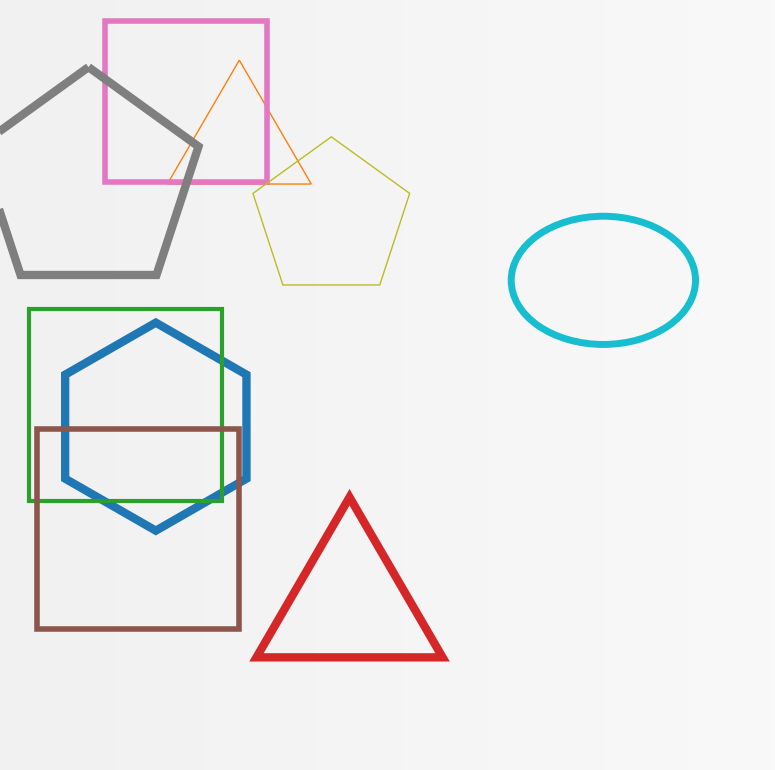[{"shape": "hexagon", "thickness": 3, "radius": 0.68, "center": [0.201, 0.446]}, {"shape": "triangle", "thickness": 0.5, "radius": 0.54, "center": [0.309, 0.815]}, {"shape": "square", "thickness": 1.5, "radius": 0.62, "center": [0.162, 0.474]}, {"shape": "triangle", "thickness": 3, "radius": 0.69, "center": [0.451, 0.216]}, {"shape": "square", "thickness": 2, "radius": 0.65, "center": [0.178, 0.313]}, {"shape": "square", "thickness": 2, "radius": 0.52, "center": [0.24, 0.868]}, {"shape": "pentagon", "thickness": 3, "radius": 0.75, "center": [0.114, 0.764]}, {"shape": "pentagon", "thickness": 0.5, "radius": 0.53, "center": [0.428, 0.716]}, {"shape": "oval", "thickness": 2.5, "radius": 0.59, "center": [0.779, 0.636]}]